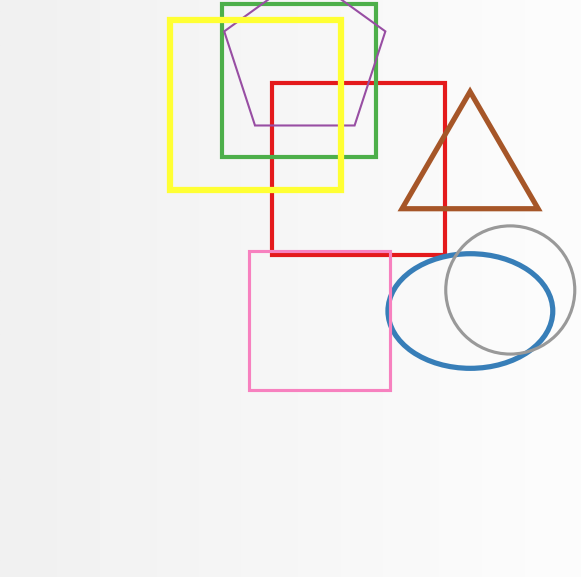[{"shape": "square", "thickness": 2, "radius": 0.74, "center": [0.617, 0.707]}, {"shape": "oval", "thickness": 2.5, "radius": 0.71, "center": [0.809, 0.461]}, {"shape": "square", "thickness": 2, "radius": 0.66, "center": [0.515, 0.86]}, {"shape": "pentagon", "thickness": 1, "radius": 0.73, "center": [0.524, 0.9]}, {"shape": "square", "thickness": 3, "radius": 0.74, "center": [0.439, 0.817]}, {"shape": "triangle", "thickness": 2.5, "radius": 0.68, "center": [0.809, 0.705]}, {"shape": "square", "thickness": 1.5, "radius": 0.61, "center": [0.55, 0.444]}, {"shape": "circle", "thickness": 1.5, "radius": 0.55, "center": [0.878, 0.497]}]